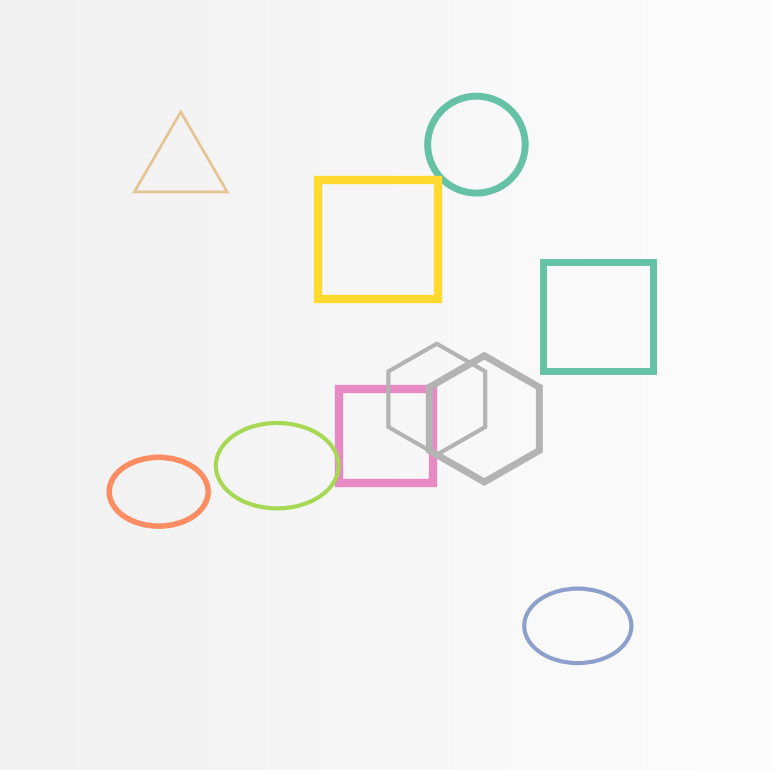[{"shape": "circle", "thickness": 2.5, "radius": 0.31, "center": [0.615, 0.812]}, {"shape": "square", "thickness": 2.5, "radius": 0.35, "center": [0.772, 0.589]}, {"shape": "oval", "thickness": 2, "radius": 0.32, "center": [0.205, 0.361]}, {"shape": "oval", "thickness": 1.5, "radius": 0.35, "center": [0.746, 0.187]}, {"shape": "square", "thickness": 3, "radius": 0.31, "center": [0.498, 0.434]}, {"shape": "oval", "thickness": 1.5, "radius": 0.4, "center": [0.358, 0.395]}, {"shape": "square", "thickness": 3, "radius": 0.39, "center": [0.488, 0.689]}, {"shape": "triangle", "thickness": 1, "radius": 0.35, "center": [0.233, 0.785]}, {"shape": "hexagon", "thickness": 2.5, "radius": 0.41, "center": [0.625, 0.456]}, {"shape": "hexagon", "thickness": 1.5, "radius": 0.36, "center": [0.564, 0.482]}]